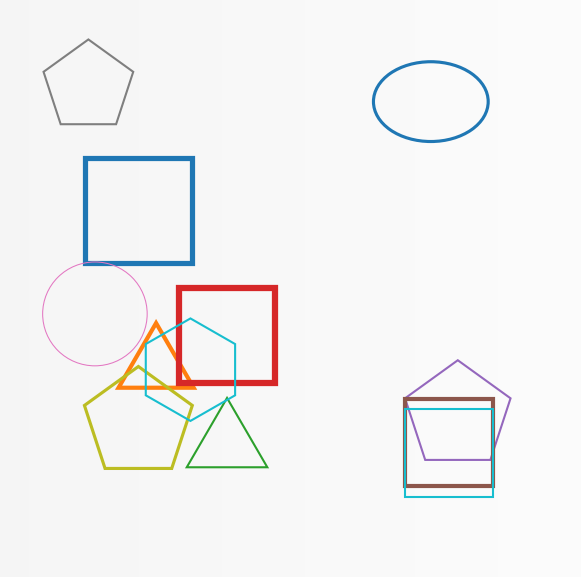[{"shape": "oval", "thickness": 1.5, "radius": 0.49, "center": [0.741, 0.823]}, {"shape": "square", "thickness": 2.5, "radius": 0.46, "center": [0.238, 0.635]}, {"shape": "triangle", "thickness": 2, "radius": 0.37, "center": [0.269, 0.365]}, {"shape": "triangle", "thickness": 1, "radius": 0.4, "center": [0.391, 0.23]}, {"shape": "square", "thickness": 3, "radius": 0.41, "center": [0.391, 0.418]}, {"shape": "pentagon", "thickness": 1, "radius": 0.48, "center": [0.788, 0.28]}, {"shape": "square", "thickness": 2, "radius": 0.38, "center": [0.773, 0.233]}, {"shape": "circle", "thickness": 0.5, "radius": 0.45, "center": [0.163, 0.456]}, {"shape": "pentagon", "thickness": 1, "radius": 0.41, "center": [0.152, 0.85]}, {"shape": "pentagon", "thickness": 1.5, "radius": 0.49, "center": [0.238, 0.267]}, {"shape": "square", "thickness": 1, "radius": 0.38, "center": [0.773, 0.214]}, {"shape": "hexagon", "thickness": 1, "radius": 0.44, "center": [0.328, 0.359]}]